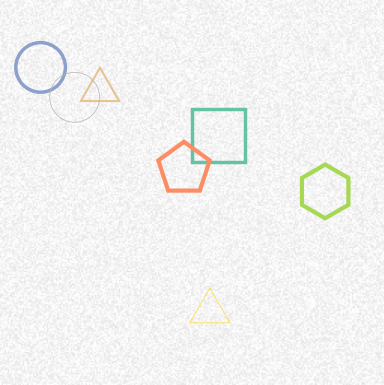[{"shape": "square", "thickness": 2.5, "radius": 0.35, "center": [0.567, 0.649]}, {"shape": "pentagon", "thickness": 3, "radius": 0.35, "center": [0.478, 0.562]}, {"shape": "circle", "thickness": 2.5, "radius": 0.32, "center": [0.105, 0.825]}, {"shape": "hexagon", "thickness": 3, "radius": 0.35, "center": [0.845, 0.503]}, {"shape": "triangle", "thickness": 0.5, "radius": 0.3, "center": [0.545, 0.192]}, {"shape": "triangle", "thickness": 1.5, "radius": 0.29, "center": [0.26, 0.766]}, {"shape": "circle", "thickness": 0.5, "radius": 0.32, "center": [0.194, 0.747]}]